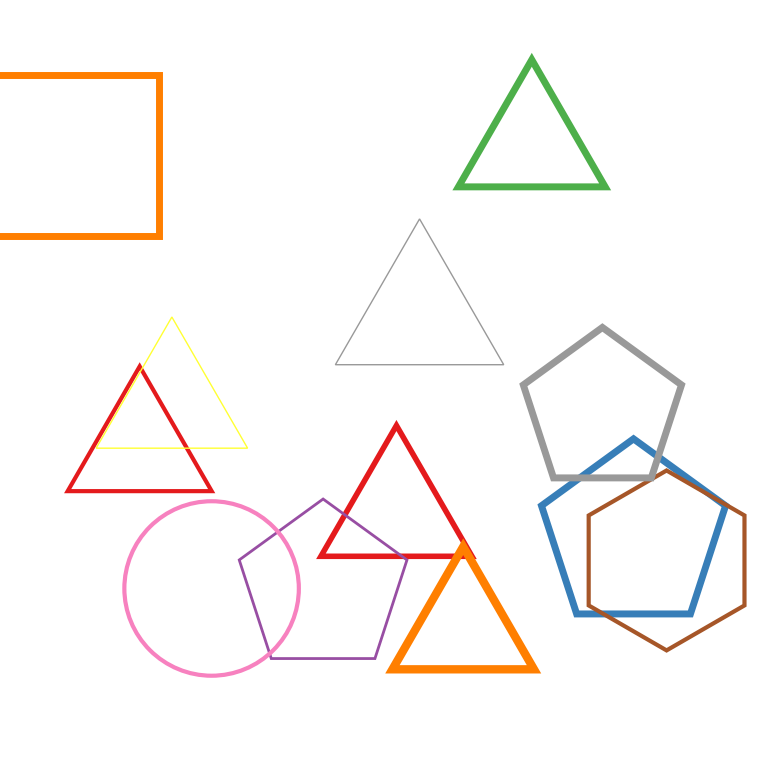[{"shape": "triangle", "thickness": 2, "radius": 0.57, "center": [0.515, 0.334]}, {"shape": "triangle", "thickness": 1.5, "radius": 0.54, "center": [0.181, 0.416]}, {"shape": "pentagon", "thickness": 2.5, "radius": 0.63, "center": [0.823, 0.304]}, {"shape": "triangle", "thickness": 2.5, "radius": 0.55, "center": [0.691, 0.812]}, {"shape": "pentagon", "thickness": 1, "radius": 0.57, "center": [0.42, 0.237]}, {"shape": "square", "thickness": 2.5, "radius": 0.52, "center": [0.102, 0.798]}, {"shape": "triangle", "thickness": 3, "radius": 0.53, "center": [0.602, 0.184]}, {"shape": "triangle", "thickness": 0.5, "radius": 0.57, "center": [0.223, 0.475]}, {"shape": "hexagon", "thickness": 1.5, "radius": 0.58, "center": [0.866, 0.272]}, {"shape": "circle", "thickness": 1.5, "radius": 0.57, "center": [0.275, 0.236]}, {"shape": "pentagon", "thickness": 2.5, "radius": 0.54, "center": [0.782, 0.467]}, {"shape": "triangle", "thickness": 0.5, "radius": 0.63, "center": [0.545, 0.589]}]